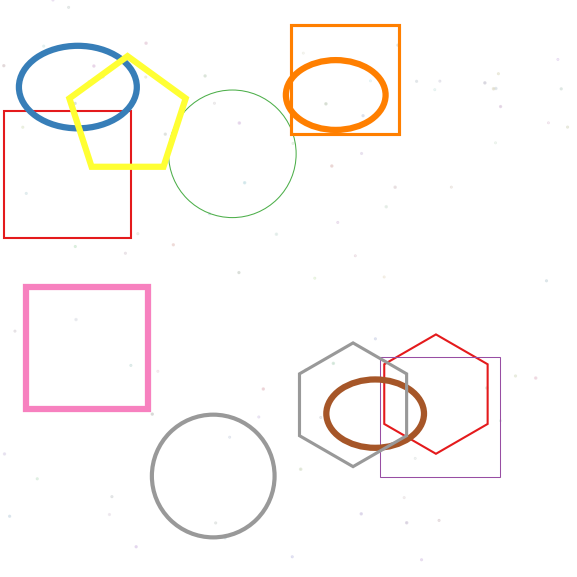[{"shape": "square", "thickness": 1, "radius": 0.55, "center": [0.117, 0.698]}, {"shape": "hexagon", "thickness": 1, "radius": 0.52, "center": [0.755, 0.317]}, {"shape": "oval", "thickness": 3, "radius": 0.51, "center": [0.135, 0.848]}, {"shape": "circle", "thickness": 0.5, "radius": 0.55, "center": [0.402, 0.733]}, {"shape": "square", "thickness": 0.5, "radius": 0.52, "center": [0.762, 0.277]}, {"shape": "square", "thickness": 1.5, "radius": 0.47, "center": [0.597, 0.862]}, {"shape": "oval", "thickness": 3, "radius": 0.43, "center": [0.581, 0.835]}, {"shape": "pentagon", "thickness": 3, "radius": 0.53, "center": [0.221, 0.796]}, {"shape": "oval", "thickness": 3, "radius": 0.42, "center": [0.65, 0.283]}, {"shape": "square", "thickness": 3, "radius": 0.53, "center": [0.15, 0.396]}, {"shape": "hexagon", "thickness": 1.5, "radius": 0.54, "center": [0.611, 0.298]}, {"shape": "circle", "thickness": 2, "radius": 0.53, "center": [0.369, 0.175]}]